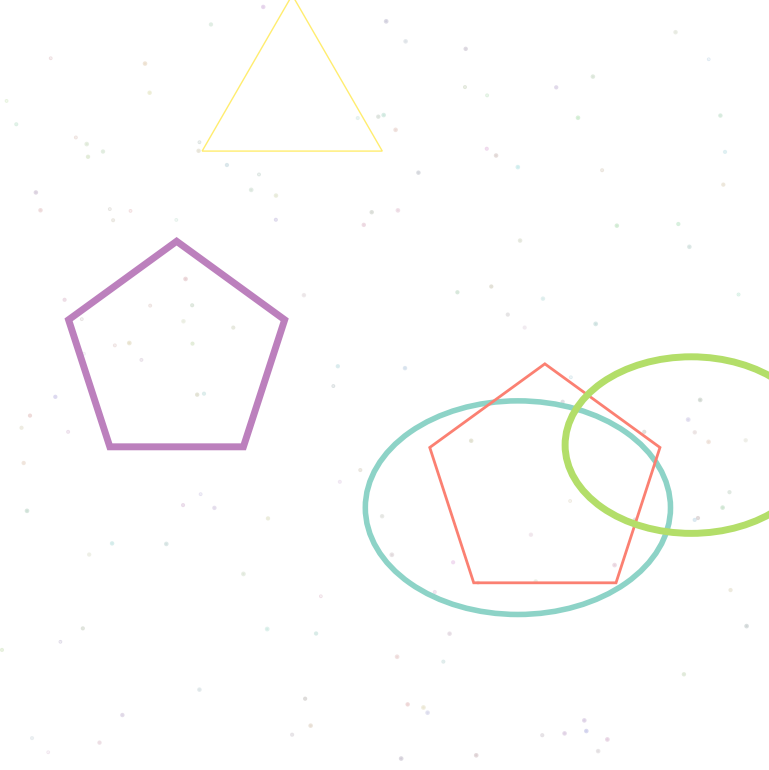[{"shape": "oval", "thickness": 2, "radius": 0.99, "center": [0.673, 0.341]}, {"shape": "pentagon", "thickness": 1, "radius": 0.79, "center": [0.708, 0.37]}, {"shape": "oval", "thickness": 2.5, "radius": 0.82, "center": [0.898, 0.422]}, {"shape": "pentagon", "thickness": 2.5, "radius": 0.74, "center": [0.229, 0.539]}, {"shape": "triangle", "thickness": 0.5, "radius": 0.68, "center": [0.379, 0.871]}]